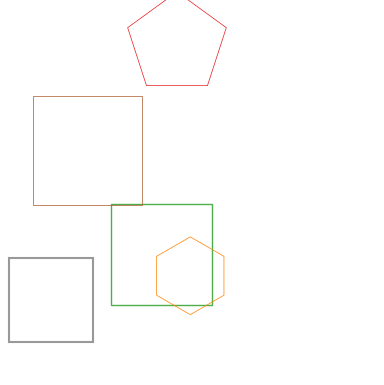[{"shape": "pentagon", "thickness": 0.5, "radius": 0.67, "center": [0.46, 0.887]}, {"shape": "square", "thickness": 1, "radius": 0.65, "center": [0.42, 0.339]}, {"shape": "hexagon", "thickness": 0.5, "radius": 0.5, "center": [0.494, 0.284]}, {"shape": "square", "thickness": 0.5, "radius": 0.71, "center": [0.227, 0.608]}, {"shape": "square", "thickness": 1.5, "radius": 0.54, "center": [0.133, 0.222]}]